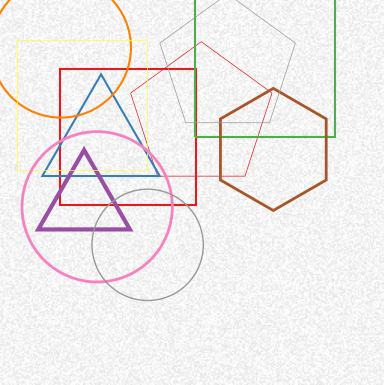[{"shape": "square", "thickness": 1.5, "radius": 0.88, "center": [0.332, 0.644]}, {"shape": "pentagon", "thickness": 0.5, "radius": 0.97, "center": [0.523, 0.699]}, {"shape": "triangle", "thickness": 1.5, "radius": 0.88, "center": [0.262, 0.631]}, {"shape": "square", "thickness": 1.5, "radius": 0.91, "center": [0.689, 0.826]}, {"shape": "triangle", "thickness": 3, "radius": 0.69, "center": [0.218, 0.473]}, {"shape": "circle", "thickness": 1.5, "radius": 0.91, "center": [0.158, 0.876]}, {"shape": "square", "thickness": 0.5, "radius": 0.85, "center": [0.213, 0.726]}, {"shape": "hexagon", "thickness": 2, "radius": 0.79, "center": [0.71, 0.612]}, {"shape": "circle", "thickness": 2, "radius": 0.98, "center": [0.252, 0.463]}, {"shape": "circle", "thickness": 1, "radius": 0.72, "center": [0.384, 0.364]}, {"shape": "pentagon", "thickness": 0.5, "radius": 0.93, "center": [0.591, 0.831]}]